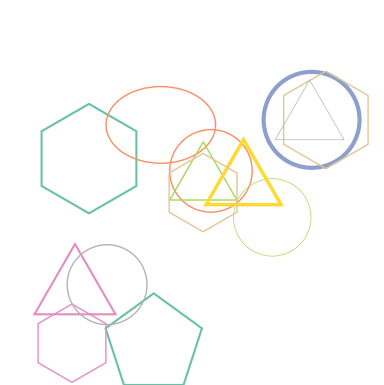[{"shape": "hexagon", "thickness": 1.5, "radius": 0.71, "center": [0.231, 0.588]}, {"shape": "pentagon", "thickness": 1.5, "radius": 0.66, "center": [0.399, 0.106]}, {"shape": "circle", "thickness": 1, "radius": 0.54, "center": [0.548, 0.556]}, {"shape": "oval", "thickness": 1, "radius": 0.71, "center": [0.418, 0.676]}, {"shape": "circle", "thickness": 3, "radius": 0.62, "center": [0.809, 0.689]}, {"shape": "triangle", "thickness": 1.5, "radius": 0.61, "center": [0.195, 0.244]}, {"shape": "hexagon", "thickness": 1, "radius": 0.51, "center": [0.187, 0.109]}, {"shape": "circle", "thickness": 0.5, "radius": 0.5, "center": [0.707, 0.435]}, {"shape": "triangle", "thickness": 1, "radius": 0.5, "center": [0.528, 0.531]}, {"shape": "triangle", "thickness": 2.5, "radius": 0.56, "center": [0.633, 0.525]}, {"shape": "hexagon", "thickness": 1, "radius": 0.51, "center": [0.527, 0.5]}, {"shape": "hexagon", "thickness": 1, "radius": 0.63, "center": [0.846, 0.689]}, {"shape": "circle", "thickness": 1, "radius": 0.52, "center": [0.278, 0.261]}, {"shape": "triangle", "thickness": 0.5, "radius": 0.52, "center": [0.804, 0.689]}]